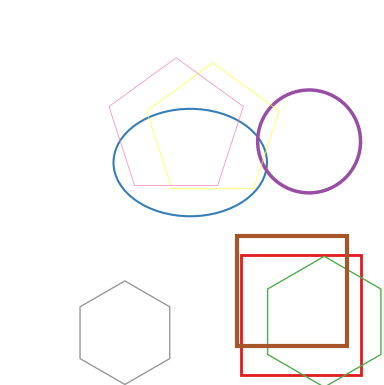[{"shape": "square", "thickness": 2, "radius": 0.78, "center": [0.782, 0.183]}, {"shape": "oval", "thickness": 1.5, "radius": 1.0, "center": [0.494, 0.578]}, {"shape": "hexagon", "thickness": 1, "radius": 0.85, "center": [0.842, 0.164]}, {"shape": "circle", "thickness": 2.5, "radius": 0.67, "center": [0.803, 0.633]}, {"shape": "pentagon", "thickness": 0.5, "radius": 0.9, "center": [0.553, 0.656]}, {"shape": "square", "thickness": 3, "radius": 0.71, "center": [0.759, 0.244]}, {"shape": "pentagon", "thickness": 0.5, "radius": 0.92, "center": [0.458, 0.667]}, {"shape": "hexagon", "thickness": 1, "radius": 0.67, "center": [0.324, 0.136]}]